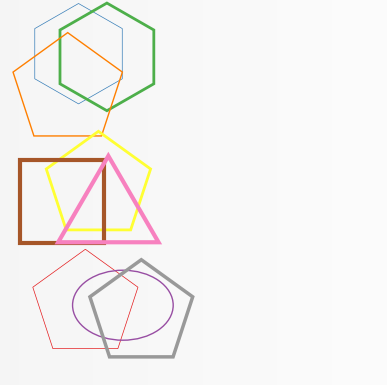[{"shape": "pentagon", "thickness": 0.5, "radius": 0.71, "center": [0.22, 0.21]}, {"shape": "hexagon", "thickness": 0.5, "radius": 0.65, "center": [0.203, 0.861]}, {"shape": "hexagon", "thickness": 2, "radius": 0.7, "center": [0.276, 0.852]}, {"shape": "oval", "thickness": 1, "radius": 0.65, "center": [0.317, 0.207]}, {"shape": "pentagon", "thickness": 1, "radius": 0.74, "center": [0.175, 0.767]}, {"shape": "pentagon", "thickness": 2, "radius": 0.71, "center": [0.254, 0.517]}, {"shape": "square", "thickness": 3, "radius": 0.54, "center": [0.159, 0.477]}, {"shape": "triangle", "thickness": 3, "radius": 0.75, "center": [0.28, 0.446]}, {"shape": "pentagon", "thickness": 2.5, "radius": 0.7, "center": [0.365, 0.186]}]